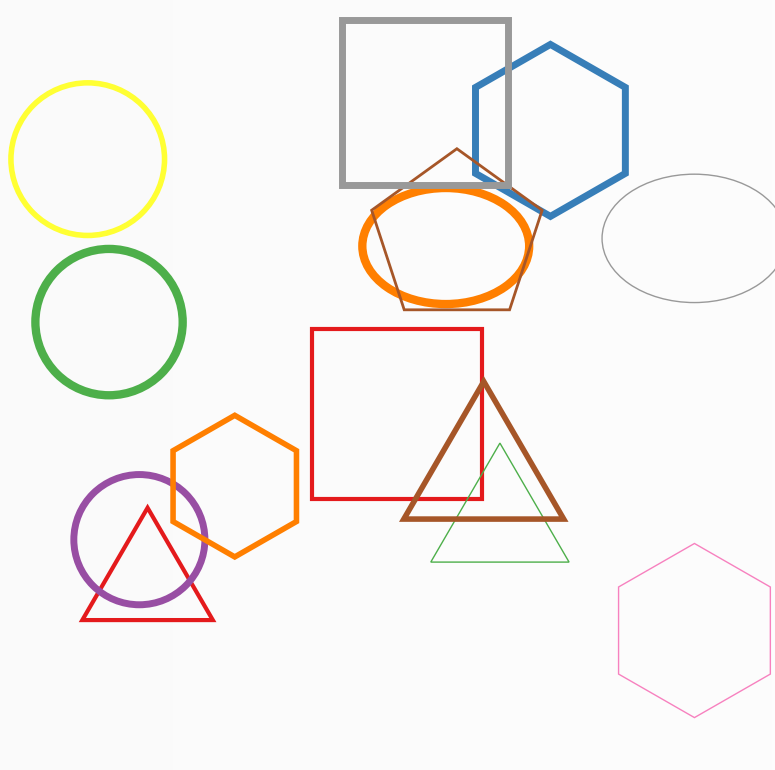[{"shape": "triangle", "thickness": 1.5, "radius": 0.49, "center": [0.19, 0.243]}, {"shape": "square", "thickness": 1.5, "radius": 0.55, "center": [0.512, 0.462]}, {"shape": "hexagon", "thickness": 2.5, "radius": 0.56, "center": [0.71, 0.831]}, {"shape": "triangle", "thickness": 0.5, "radius": 0.52, "center": [0.645, 0.322]}, {"shape": "circle", "thickness": 3, "radius": 0.48, "center": [0.141, 0.582]}, {"shape": "circle", "thickness": 2.5, "radius": 0.42, "center": [0.18, 0.299]}, {"shape": "hexagon", "thickness": 2, "radius": 0.46, "center": [0.303, 0.369]}, {"shape": "oval", "thickness": 3, "radius": 0.54, "center": [0.575, 0.68]}, {"shape": "circle", "thickness": 2, "radius": 0.5, "center": [0.113, 0.793]}, {"shape": "triangle", "thickness": 2, "radius": 0.6, "center": [0.624, 0.385]}, {"shape": "pentagon", "thickness": 1, "radius": 0.58, "center": [0.59, 0.691]}, {"shape": "hexagon", "thickness": 0.5, "radius": 0.57, "center": [0.896, 0.181]}, {"shape": "square", "thickness": 2.5, "radius": 0.53, "center": [0.549, 0.867]}, {"shape": "oval", "thickness": 0.5, "radius": 0.6, "center": [0.896, 0.69]}]